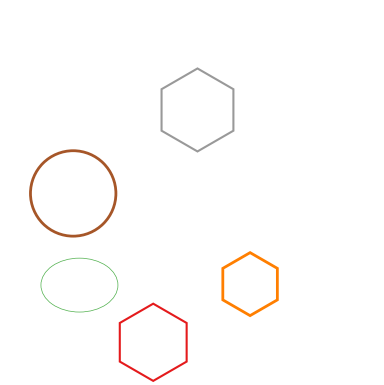[{"shape": "hexagon", "thickness": 1.5, "radius": 0.5, "center": [0.398, 0.111]}, {"shape": "oval", "thickness": 0.5, "radius": 0.5, "center": [0.206, 0.259]}, {"shape": "hexagon", "thickness": 2, "radius": 0.41, "center": [0.65, 0.262]}, {"shape": "circle", "thickness": 2, "radius": 0.55, "center": [0.19, 0.498]}, {"shape": "hexagon", "thickness": 1.5, "radius": 0.54, "center": [0.513, 0.714]}]